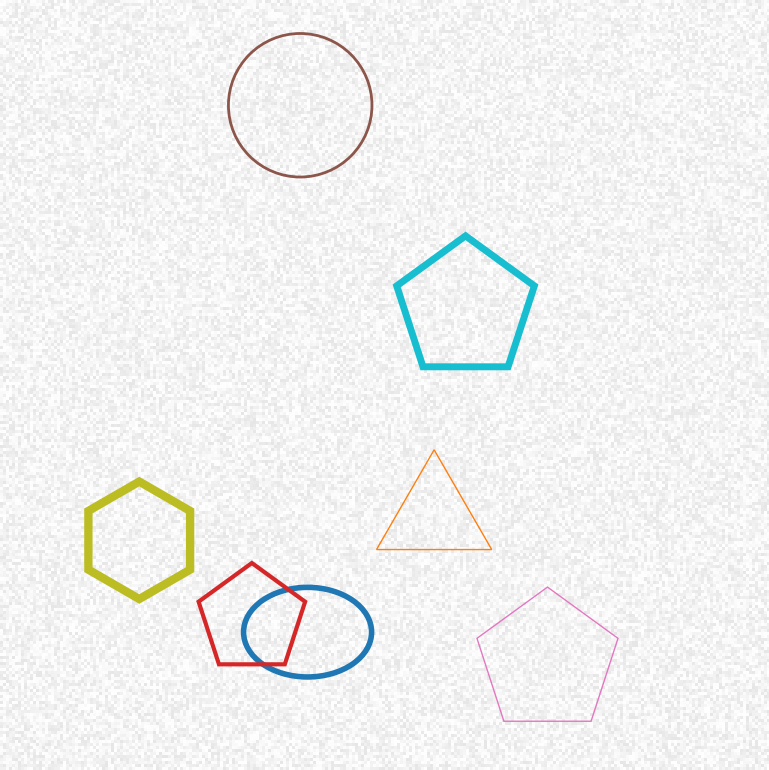[{"shape": "oval", "thickness": 2, "radius": 0.42, "center": [0.399, 0.179]}, {"shape": "triangle", "thickness": 0.5, "radius": 0.43, "center": [0.564, 0.329]}, {"shape": "pentagon", "thickness": 1.5, "radius": 0.36, "center": [0.327, 0.196]}, {"shape": "circle", "thickness": 1, "radius": 0.47, "center": [0.39, 0.863]}, {"shape": "pentagon", "thickness": 0.5, "radius": 0.48, "center": [0.711, 0.141]}, {"shape": "hexagon", "thickness": 3, "radius": 0.38, "center": [0.181, 0.298]}, {"shape": "pentagon", "thickness": 2.5, "radius": 0.47, "center": [0.605, 0.6]}]